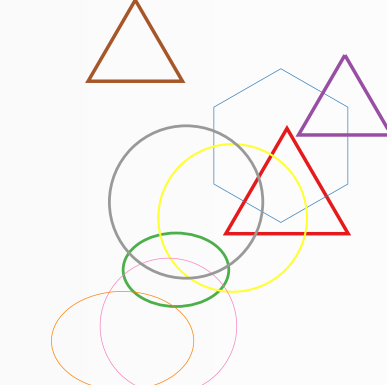[{"shape": "triangle", "thickness": 2.5, "radius": 0.91, "center": [0.741, 0.484]}, {"shape": "hexagon", "thickness": 0.5, "radius": 1.0, "center": [0.725, 0.622]}, {"shape": "oval", "thickness": 2, "radius": 0.68, "center": [0.454, 0.299]}, {"shape": "triangle", "thickness": 2.5, "radius": 0.69, "center": [0.89, 0.719]}, {"shape": "oval", "thickness": 0.5, "radius": 0.92, "center": [0.316, 0.115]}, {"shape": "circle", "thickness": 1.5, "radius": 0.96, "center": [0.6, 0.434]}, {"shape": "triangle", "thickness": 2.5, "radius": 0.7, "center": [0.349, 0.859]}, {"shape": "circle", "thickness": 0.5, "radius": 0.88, "center": [0.435, 0.153]}, {"shape": "circle", "thickness": 2, "radius": 0.99, "center": [0.48, 0.475]}]